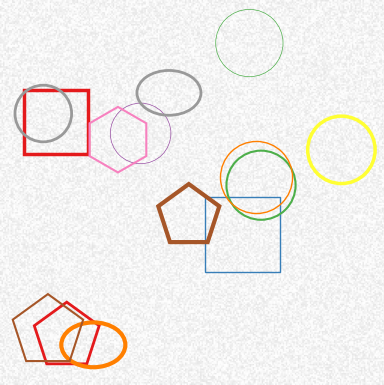[{"shape": "pentagon", "thickness": 2, "radius": 0.44, "center": [0.173, 0.127]}, {"shape": "square", "thickness": 2.5, "radius": 0.41, "center": [0.146, 0.683]}, {"shape": "square", "thickness": 1, "radius": 0.49, "center": [0.63, 0.391]}, {"shape": "circle", "thickness": 1.5, "radius": 0.45, "center": [0.678, 0.519]}, {"shape": "circle", "thickness": 0.5, "radius": 0.44, "center": [0.648, 0.888]}, {"shape": "circle", "thickness": 0.5, "radius": 0.39, "center": [0.365, 0.653]}, {"shape": "circle", "thickness": 1, "radius": 0.47, "center": [0.666, 0.539]}, {"shape": "oval", "thickness": 3, "radius": 0.42, "center": [0.242, 0.104]}, {"shape": "circle", "thickness": 2.5, "radius": 0.44, "center": [0.887, 0.611]}, {"shape": "pentagon", "thickness": 3, "radius": 0.42, "center": [0.49, 0.439]}, {"shape": "pentagon", "thickness": 1.5, "radius": 0.48, "center": [0.124, 0.14]}, {"shape": "hexagon", "thickness": 1.5, "radius": 0.43, "center": [0.306, 0.637]}, {"shape": "circle", "thickness": 2, "radius": 0.37, "center": [0.112, 0.705]}, {"shape": "oval", "thickness": 2, "radius": 0.42, "center": [0.439, 0.759]}]